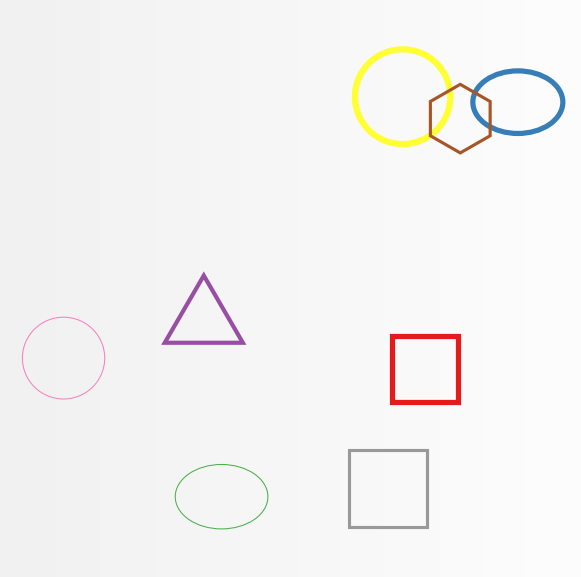[{"shape": "square", "thickness": 2.5, "radius": 0.29, "center": [0.731, 0.36]}, {"shape": "oval", "thickness": 2.5, "radius": 0.39, "center": [0.891, 0.822]}, {"shape": "oval", "thickness": 0.5, "radius": 0.4, "center": [0.381, 0.139]}, {"shape": "triangle", "thickness": 2, "radius": 0.39, "center": [0.351, 0.444]}, {"shape": "circle", "thickness": 3, "radius": 0.41, "center": [0.693, 0.832]}, {"shape": "hexagon", "thickness": 1.5, "radius": 0.3, "center": [0.792, 0.794]}, {"shape": "circle", "thickness": 0.5, "radius": 0.35, "center": [0.109, 0.379]}, {"shape": "square", "thickness": 1.5, "radius": 0.33, "center": [0.667, 0.153]}]